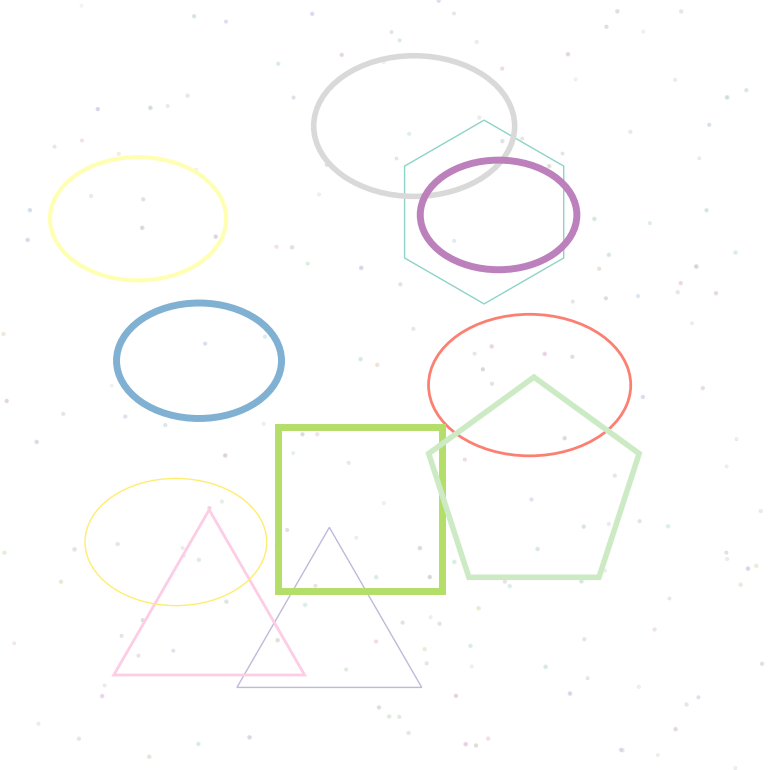[{"shape": "hexagon", "thickness": 0.5, "radius": 0.6, "center": [0.629, 0.725]}, {"shape": "oval", "thickness": 1.5, "radius": 0.57, "center": [0.179, 0.716]}, {"shape": "triangle", "thickness": 0.5, "radius": 0.69, "center": [0.428, 0.177]}, {"shape": "oval", "thickness": 1, "radius": 0.66, "center": [0.688, 0.5]}, {"shape": "oval", "thickness": 2.5, "radius": 0.54, "center": [0.258, 0.532]}, {"shape": "square", "thickness": 2.5, "radius": 0.53, "center": [0.467, 0.339]}, {"shape": "triangle", "thickness": 1, "radius": 0.72, "center": [0.272, 0.195]}, {"shape": "oval", "thickness": 2, "radius": 0.65, "center": [0.538, 0.836]}, {"shape": "oval", "thickness": 2.5, "radius": 0.51, "center": [0.647, 0.721]}, {"shape": "pentagon", "thickness": 2, "radius": 0.72, "center": [0.693, 0.367]}, {"shape": "oval", "thickness": 0.5, "radius": 0.59, "center": [0.228, 0.296]}]